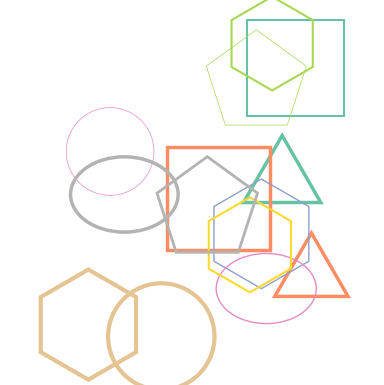[{"shape": "square", "thickness": 1.5, "radius": 0.63, "center": [0.768, 0.823]}, {"shape": "triangle", "thickness": 2.5, "radius": 0.58, "center": [0.733, 0.532]}, {"shape": "triangle", "thickness": 2.5, "radius": 0.55, "center": [0.809, 0.285]}, {"shape": "square", "thickness": 2.5, "radius": 0.67, "center": [0.567, 0.484]}, {"shape": "hexagon", "thickness": 1, "radius": 0.71, "center": [0.679, 0.393]}, {"shape": "circle", "thickness": 0.5, "radius": 0.57, "center": [0.286, 0.607]}, {"shape": "oval", "thickness": 1, "radius": 0.65, "center": [0.692, 0.251]}, {"shape": "pentagon", "thickness": 0.5, "radius": 0.68, "center": [0.666, 0.786]}, {"shape": "hexagon", "thickness": 1.5, "radius": 0.61, "center": [0.707, 0.887]}, {"shape": "hexagon", "thickness": 1.5, "radius": 0.62, "center": [0.649, 0.364]}, {"shape": "hexagon", "thickness": 3, "radius": 0.72, "center": [0.23, 0.157]}, {"shape": "circle", "thickness": 3, "radius": 0.69, "center": [0.419, 0.126]}, {"shape": "pentagon", "thickness": 2, "radius": 0.69, "center": [0.538, 0.456]}, {"shape": "oval", "thickness": 2.5, "radius": 0.7, "center": [0.323, 0.495]}]